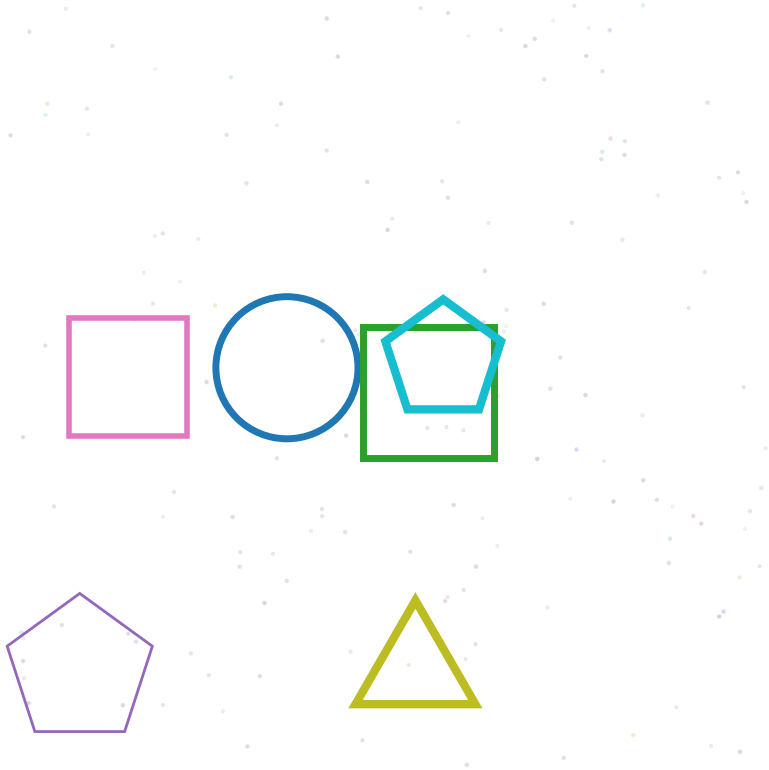[{"shape": "circle", "thickness": 2.5, "radius": 0.46, "center": [0.373, 0.522]}, {"shape": "square", "thickness": 2.5, "radius": 0.42, "center": [0.556, 0.49]}, {"shape": "pentagon", "thickness": 1, "radius": 0.5, "center": [0.104, 0.13]}, {"shape": "square", "thickness": 2, "radius": 0.38, "center": [0.166, 0.51]}, {"shape": "triangle", "thickness": 3, "radius": 0.45, "center": [0.54, 0.13]}, {"shape": "pentagon", "thickness": 3, "radius": 0.39, "center": [0.576, 0.532]}]